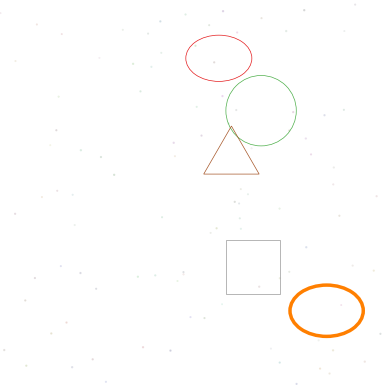[{"shape": "oval", "thickness": 0.5, "radius": 0.43, "center": [0.568, 0.849]}, {"shape": "circle", "thickness": 0.5, "radius": 0.46, "center": [0.678, 0.712]}, {"shape": "oval", "thickness": 2.5, "radius": 0.48, "center": [0.848, 0.193]}, {"shape": "triangle", "thickness": 0.5, "radius": 0.42, "center": [0.601, 0.589]}, {"shape": "square", "thickness": 0.5, "radius": 0.35, "center": [0.656, 0.306]}]